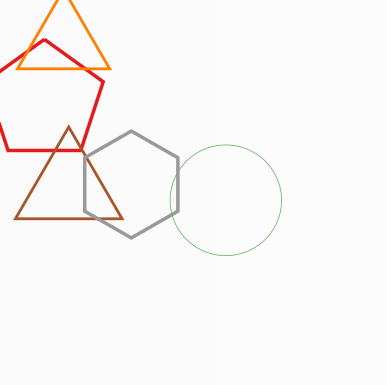[{"shape": "pentagon", "thickness": 2.5, "radius": 0.8, "center": [0.115, 0.738]}, {"shape": "circle", "thickness": 0.5, "radius": 0.72, "center": [0.583, 0.48]}, {"shape": "triangle", "thickness": 2, "radius": 0.69, "center": [0.164, 0.89]}, {"shape": "triangle", "thickness": 2, "radius": 0.79, "center": [0.177, 0.511]}, {"shape": "hexagon", "thickness": 2.5, "radius": 0.69, "center": [0.339, 0.521]}]